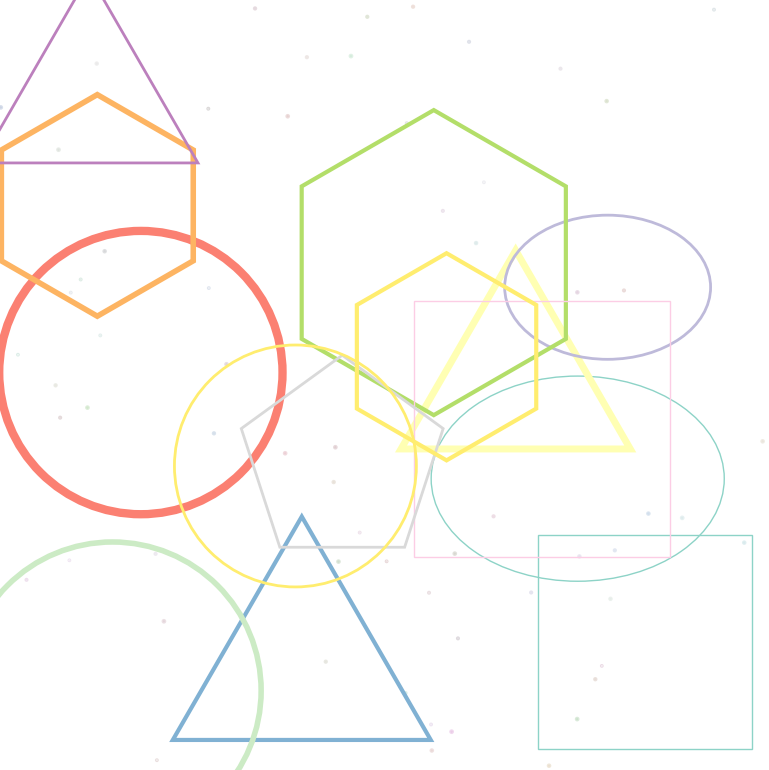[{"shape": "square", "thickness": 0.5, "radius": 0.7, "center": [0.838, 0.167]}, {"shape": "oval", "thickness": 0.5, "radius": 0.95, "center": [0.75, 0.378]}, {"shape": "triangle", "thickness": 2.5, "radius": 0.86, "center": [0.67, 0.503]}, {"shape": "oval", "thickness": 1, "radius": 0.67, "center": [0.789, 0.627]}, {"shape": "circle", "thickness": 3, "radius": 0.92, "center": [0.183, 0.516]}, {"shape": "triangle", "thickness": 1.5, "radius": 0.97, "center": [0.392, 0.136]}, {"shape": "hexagon", "thickness": 2, "radius": 0.72, "center": [0.126, 0.733]}, {"shape": "hexagon", "thickness": 1.5, "radius": 0.99, "center": [0.563, 0.659]}, {"shape": "square", "thickness": 0.5, "radius": 0.83, "center": [0.704, 0.443]}, {"shape": "pentagon", "thickness": 1, "radius": 0.69, "center": [0.444, 0.401]}, {"shape": "triangle", "thickness": 1, "radius": 0.82, "center": [0.116, 0.87]}, {"shape": "circle", "thickness": 2, "radius": 0.97, "center": [0.146, 0.103]}, {"shape": "circle", "thickness": 1, "radius": 0.79, "center": [0.384, 0.395]}, {"shape": "hexagon", "thickness": 1.5, "radius": 0.67, "center": [0.58, 0.537]}]